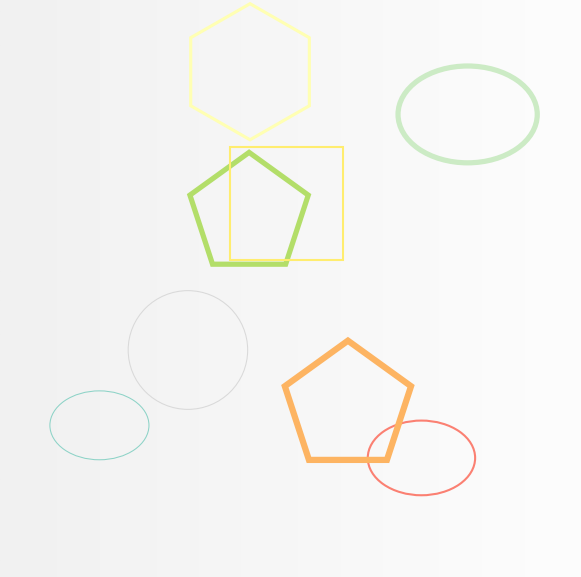[{"shape": "oval", "thickness": 0.5, "radius": 0.43, "center": [0.171, 0.263]}, {"shape": "hexagon", "thickness": 1.5, "radius": 0.59, "center": [0.43, 0.875]}, {"shape": "oval", "thickness": 1, "radius": 0.46, "center": [0.725, 0.206]}, {"shape": "pentagon", "thickness": 3, "radius": 0.57, "center": [0.599, 0.295]}, {"shape": "pentagon", "thickness": 2.5, "radius": 0.54, "center": [0.429, 0.628]}, {"shape": "circle", "thickness": 0.5, "radius": 0.51, "center": [0.323, 0.393]}, {"shape": "oval", "thickness": 2.5, "radius": 0.6, "center": [0.805, 0.801]}, {"shape": "square", "thickness": 1, "radius": 0.49, "center": [0.493, 0.647]}]